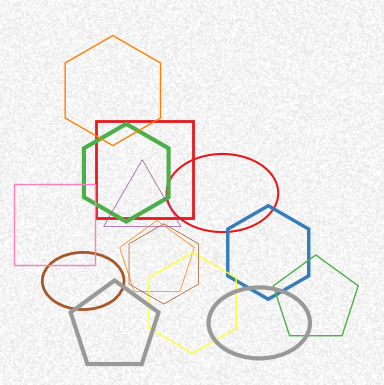[{"shape": "square", "thickness": 2, "radius": 0.63, "center": [0.376, 0.56]}, {"shape": "oval", "thickness": 1.5, "radius": 0.72, "center": [0.578, 0.499]}, {"shape": "hexagon", "thickness": 2.5, "radius": 0.61, "center": [0.697, 0.344]}, {"shape": "pentagon", "thickness": 1, "radius": 0.58, "center": [0.82, 0.222]}, {"shape": "hexagon", "thickness": 3, "radius": 0.63, "center": [0.328, 0.551]}, {"shape": "triangle", "thickness": 0.5, "radius": 0.58, "center": [0.369, 0.47]}, {"shape": "hexagon", "thickness": 1, "radius": 0.71, "center": [0.293, 0.765]}, {"shape": "pentagon", "thickness": 0.5, "radius": 0.51, "center": [0.408, 0.326]}, {"shape": "hexagon", "thickness": 1, "radius": 0.65, "center": [0.5, 0.213]}, {"shape": "oval", "thickness": 2, "radius": 0.53, "center": [0.216, 0.27]}, {"shape": "hexagon", "thickness": 0.5, "radius": 0.52, "center": [0.426, 0.315]}, {"shape": "square", "thickness": 1, "radius": 0.53, "center": [0.141, 0.417]}, {"shape": "oval", "thickness": 3, "radius": 0.66, "center": [0.673, 0.161]}, {"shape": "pentagon", "thickness": 3, "radius": 0.6, "center": [0.298, 0.151]}]